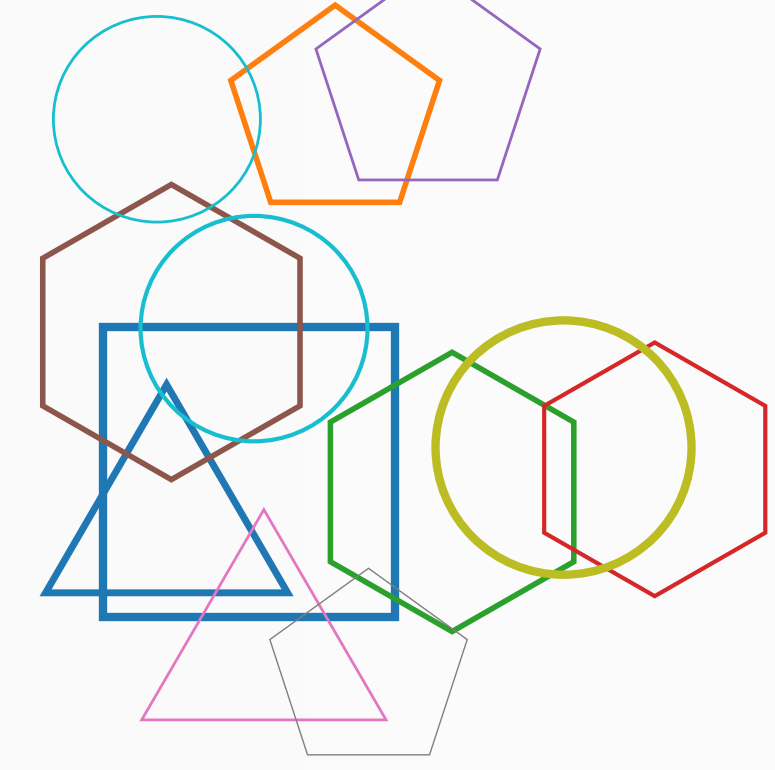[{"shape": "square", "thickness": 3, "radius": 0.94, "center": [0.321, 0.387]}, {"shape": "triangle", "thickness": 2.5, "radius": 0.9, "center": [0.215, 0.32]}, {"shape": "pentagon", "thickness": 2, "radius": 0.71, "center": [0.432, 0.852]}, {"shape": "hexagon", "thickness": 2, "radius": 0.91, "center": [0.583, 0.361]}, {"shape": "hexagon", "thickness": 1.5, "radius": 0.82, "center": [0.845, 0.391]}, {"shape": "pentagon", "thickness": 1, "radius": 0.76, "center": [0.552, 0.889]}, {"shape": "hexagon", "thickness": 2, "radius": 0.96, "center": [0.221, 0.569]}, {"shape": "triangle", "thickness": 1, "radius": 0.91, "center": [0.34, 0.156]}, {"shape": "pentagon", "thickness": 0.5, "radius": 0.67, "center": [0.476, 0.128]}, {"shape": "circle", "thickness": 3, "radius": 0.83, "center": [0.727, 0.419]}, {"shape": "circle", "thickness": 1, "radius": 0.67, "center": [0.202, 0.845]}, {"shape": "circle", "thickness": 1.5, "radius": 0.73, "center": [0.328, 0.573]}]